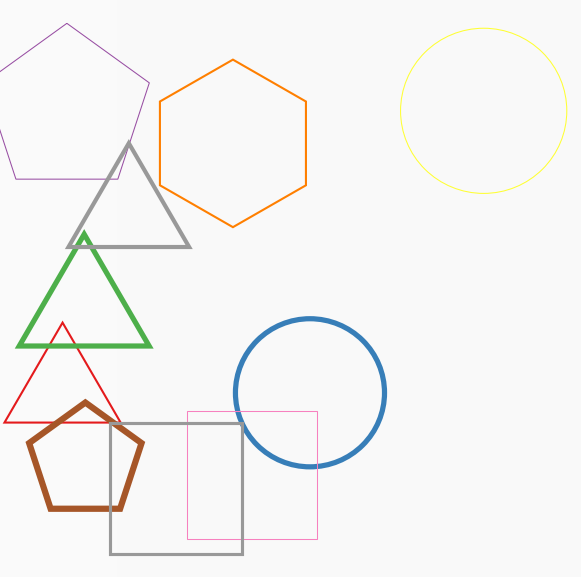[{"shape": "triangle", "thickness": 1, "radius": 0.58, "center": [0.108, 0.325]}, {"shape": "circle", "thickness": 2.5, "radius": 0.64, "center": [0.533, 0.319]}, {"shape": "triangle", "thickness": 2.5, "radius": 0.65, "center": [0.145, 0.464]}, {"shape": "pentagon", "thickness": 0.5, "radius": 0.75, "center": [0.115, 0.81]}, {"shape": "hexagon", "thickness": 1, "radius": 0.73, "center": [0.401, 0.751]}, {"shape": "circle", "thickness": 0.5, "radius": 0.72, "center": [0.832, 0.807]}, {"shape": "pentagon", "thickness": 3, "radius": 0.51, "center": [0.147, 0.2]}, {"shape": "square", "thickness": 0.5, "radius": 0.56, "center": [0.434, 0.176]}, {"shape": "square", "thickness": 1.5, "radius": 0.57, "center": [0.303, 0.153]}, {"shape": "triangle", "thickness": 2, "radius": 0.6, "center": [0.222, 0.631]}]